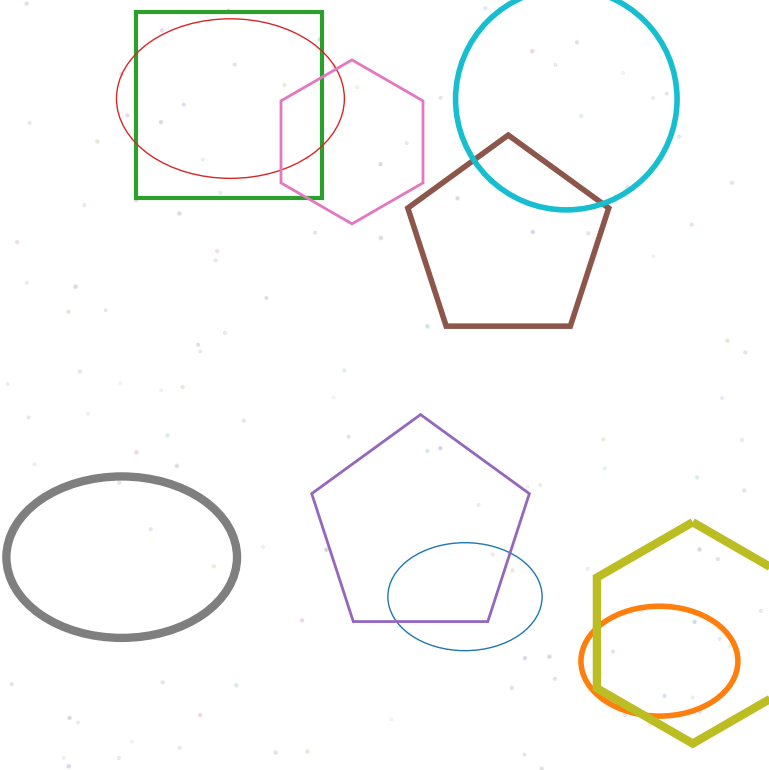[{"shape": "oval", "thickness": 0.5, "radius": 0.5, "center": [0.604, 0.225]}, {"shape": "oval", "thickness": 2, "radius": 0.51, "center": [0.856, 0.141]}, {"shape": "square", "thickness": 1.5, "radius": 0.6, "center": [0.298, 0.864]}, {"shape": "oval", "thickness": 0.5, "radius": 0.74, "center": [0.299, 0.872]}, {"shape": "pentagon", "thickness": 1, "radius": 0.74, "center": [0.546, 0.313]}, {"shape": "pentagon", "thickness": 2, "radius": 0.69, "center": [0.66, 0.687]}, {"shape": "hexagon", "thickness": 1, "radius": 0.53, "center": [0.457, 0.816]}, {"shape": "oval", "thickness": 3, "radius": 0.75, "center": [0.158, 0.276]}, {"shape": "hexagon", "thickness": 3, "radius": 0.72, "center": [0.9, 0.178]}, {"shape": "circle", "thickness": 2, "radius": 0.72, "center": [0.735, 0.871]}]